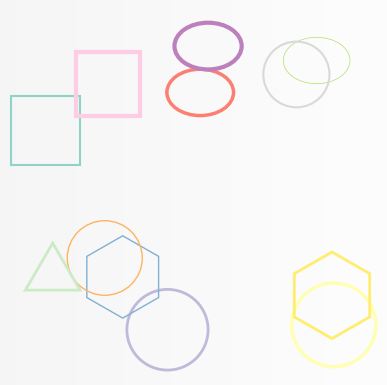[{"shape": "square", "thickness": 1.5, "radius": 0.45, "center": [0.117, 0.661]}, {"shape": "circle", "thickness": 2.5, "radius": 0.54, "center": [0.861, 0.156]}, {"shape": "circle", "thickness": 2, "radius": 0.52, "center": [0.432, 0.144]}, {"shape": "oval", "thickness": 2.5, "radius": 0.43, "center": [0.517, 0.76]}, {"shape": "hexagon", "thickness": 1, "radius": 0.53, "center": [0.317, 0.281]}, {"shape": "circle", "thickness": 1, "radius": 0.48, "center": [0.27, 0.33]}, {"shape": "oval", "thickness": 0.5, "radius": 0.43, "center": [0.817, 0.843]}, {"shape": "square", "thickness": 3, "radius": 0.41, "center": [0.279, 0.782]}, {"shape": "circle", "thickness": 1.5, "radius": 0.43, "center": [0.765, 0.807]}, {"shape": "oval", "thickness": 3, "radius": 0.43, "center": [0.537, 0.88]}, {"shape": "triangle", "thickness": 2, "radius": 0.41, "center": [0.136, 0.287]}, {"shape": "hexagon", "thickness": 2, "radius": 0.56, "center": [0.857, 0.233]}]